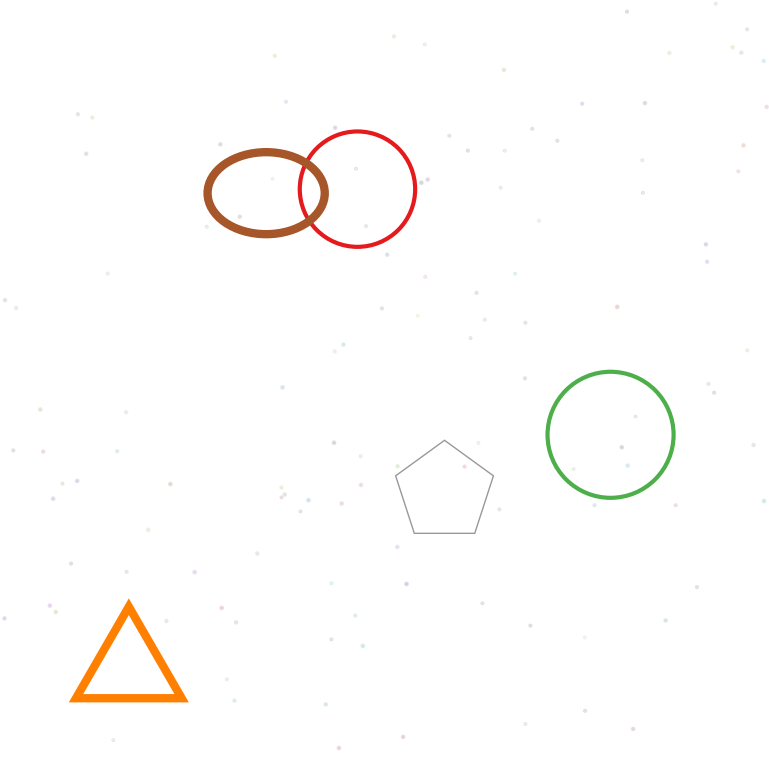[{"shape": "circle", "thickness": 1.5, "radius": 0.37, "center": [0.464, 0.754]}, {"shape": "circle", "thickness": 1.5, "radius": 0.41, "center": [0.793, 0.435]}, {"shape": "triangle", "thickness": 3, "radius": 0.4, "center": [0.167, 0.133]}, {"shape": "oval", "thickness": 3, "radius": 0.38, "center": [0.346, 0.749]}, {"shape": "pentagon", "thickness": 0.5, "radius": 0.33, "center": [0.577, 0.361]}]